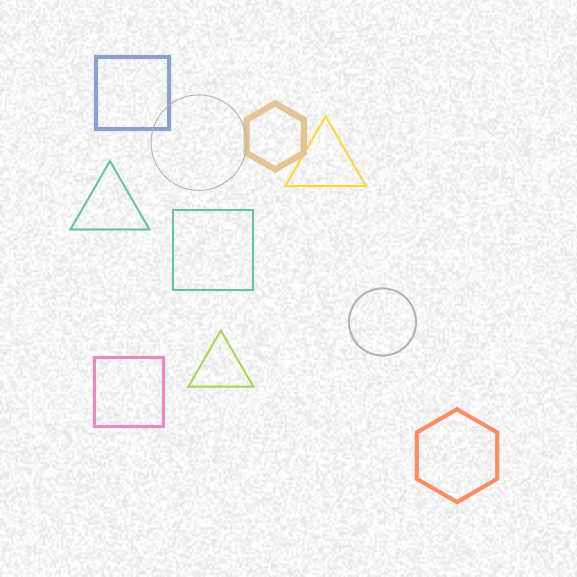[{"shape": "triangle", "thickness": 1, "radius": 0.39, "center": [0.19, 0.641]}, {"shape": "square", "thickness": 1, "radius": 0.35, "center": [0.369, 0.566]}, {"shape": "hexagon", "thickness": 2, "radius": 0.4, "center": [0.791, 0.21]}, {"shape": "square", "thickness": 2, "radius": 0.31, "center": [0.229, 0.838]}, {"shape": "square", "thickness": 1.5, "radius": 0.3, "center": [0.223, 0.321]}, {"shape": "triangle", "thickness": 1, "radius": 0.32, "center": [0.382, 0.362]}, {"shape": "triangle", "thickness": 1, "radius": 0.4, "center": [0.564, 0.717]}, {"shape": "hexagon", "thickness": 3, "radius": 0.29, "center": [0.477, 0.763]}, {"shape": "circle", "thickness": 1, "radius": 0.29, "center": [0.662, 0.442]}, {"shape": "circle", "thickness": 0.5, "radius": 0.41, "center": [0.344, 0.752]}]